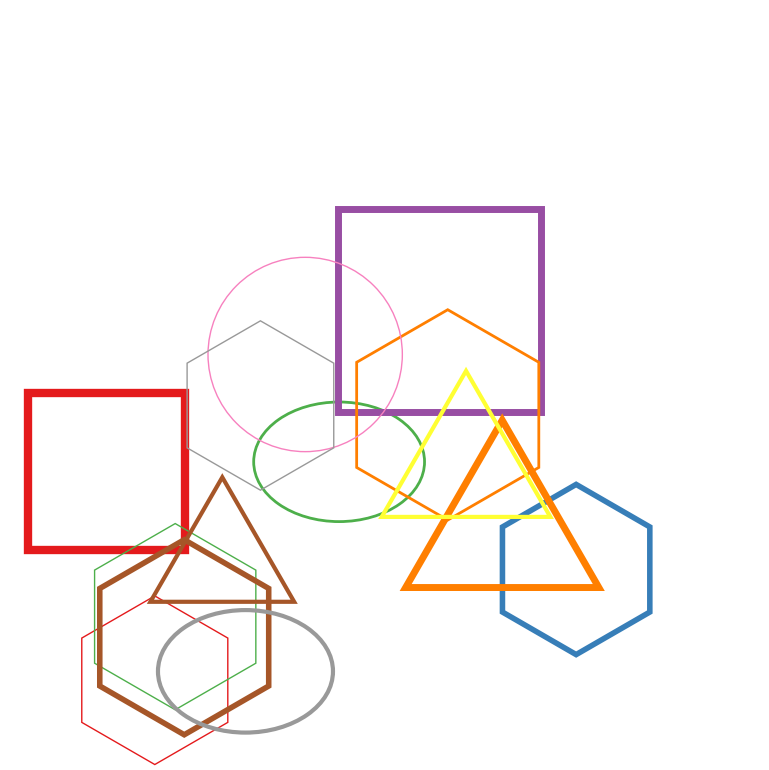[{"shape": "hexagon", "thickness": 0.5, "radius": 0.55, "center": [0.201, 0.117]}, {"shape": "square", "thickness": 3, "radius": 0.51, "center": [0.139, 0.388]}, {"shape": "hexagon", "thickness": 2, "radius": 0.55, "center": [0.748, 0.26]}, {"shape": "hexagon", "thickness": 0.5, "radius": 0.6, "center": [0.228, 0.199]}, {"shape": "oval", "thickness": 1, "radius": 0.55, "center": [0.44, 0.4]}, {"shape": "square", "thickness": 2.5, "radius": 0.66, "center": [0.57, 0.597]}, {"shape": "triangle", "thickness": 2.5, "radius": 0.72, "center": [0.652, 0.309]}, {"shape": "hexagon", "thickness": 1, "radius": 0.68, "center": [0.581, 0.461]}, {"shape": "triangle", "thickness": 1.5, "radius": 0.63, "center": [0.605, 0.392]}, {"shape": "triangle", "thickness": 1.5, "radius": 0.54, "center": [0.289, 0.272]}, {"shape": "hexagon", "thickness": 2, "radius": 0.63, "center": [0.239, 0.172]}, {"shape": "circle", "thickness": 0.5, "radius": 0.63, "center": [0.396, 0.54]}, {"shape": "oval", "thickness": 1.5, "radius": 0.57, "center": [0.319, 0.128]}, {"shape": "hexagon", "thickness": 0.5, "radius": 0.55, "center": [0.338, 0.473]}]